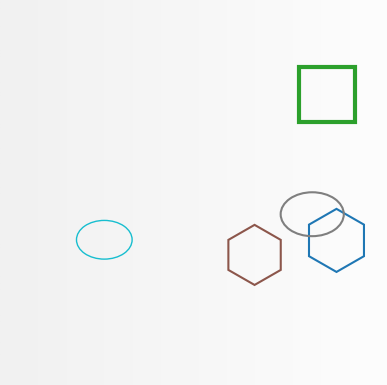[{"shape": "hexagon", "thickness": 1.5, "radius": 0.41, "center": [0.868, 0.376]}, {"shape": "square", "thickness": 3, "radius": 0.35, "center": [0.844, 0.754]}, {"shape": "hexagon", "thickness": 1.5, "radius": 0.39, "center": [0.657, 0.338]}, {"shape": "oval", "thickness": 1.5, "radius": 0.41, "center": [0.806, 0.444]}, {"shape": "oval", "thickness": 1, "radius": 0.36, "center": [0.269, 0.377]}]